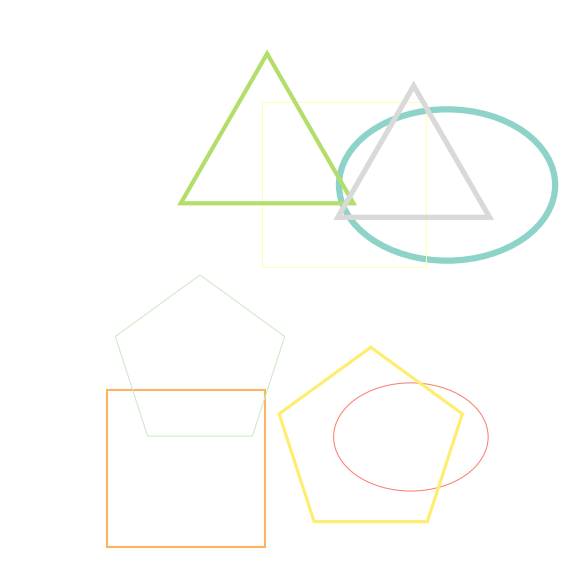[{"shape": "oval", "thickness": 3, "radius": 0.94, "center": [0.774, 0.679]}, {"shape": "square", "thickness": 0.5, "radius": 0.71, "center": [0.595, 0.68]}, {"shape": "oval", "thickness": 0.5, "radius": 0.67, "center": [0.711, 0.243]}, {"shape": "square", "thickness": 1, "radius": 0.68, "center": [0.322, 0.188]}, {"shape": "triangle", "thickness": 2, "radius": 0.86, "center": [0.462, 0.733]}, {"shape": "triangle", "thickness": 2.5, "radius": 0.76, "center": [0.716, 0.699]}, {"shape": "pentagon", "thickness": 0.5, "radius": 0.77, "center": [0.346, 0.369]}, {"shape": "pentagon", "thickness": 1.5, "radius": 0.83, "center": [0.642, 0.231]}]